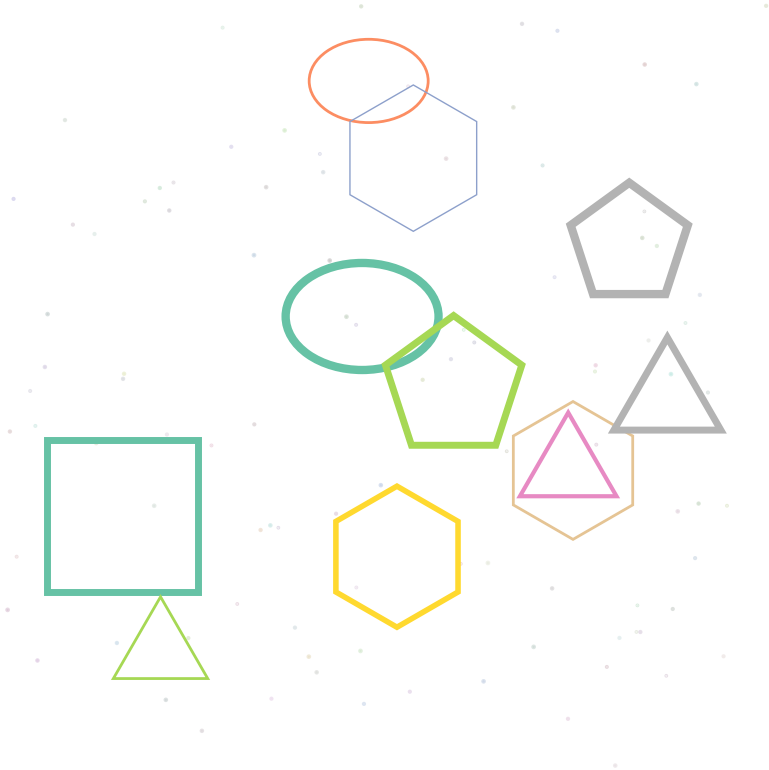[{"shape": "square", "thickness": 2.5, "radius": 0.49, "center": [0.159, 0.33]}, {"shape": "oval", "thickness": 3, "radius": 0.5, "center": [0.47, 0.589]}, {"shape": "oval", "thickness": 1, "radius": 0.39, "center": [0.479, 0.895]}, {"shape": "hexagon", "thickness": 0.5, "radius": 0.48, "center": [0.537, 0.795]}, {"shape": "triangle", "thickness": 1.5, "radius": 0.36, "center": [0.738, 0.392]}, {"shape": "triangle", "thickness": 1, "radius": 0.35, "center": [0.208, 0.154]}, {"shape": "pentagon", "thickness": 2.5, "radius": 0.47, "center": [0.589, 0.497]}, {"shape": "hexagon", "thickness": 2, "radius": 0.46, "center": [0.516, 0.277]}, {"shape": "hexagon", "thickness": 1, "radius": 0.45, "center": [0.744, 0.389]}, {"shape": "triangle", "thickness": 2.5, "radius": 0.4, "center": [0.867, 0.482]}, {"shape": "pentagon", "thickness": 3, "radius": 0.4, "center": [0.817, 0.683]}]